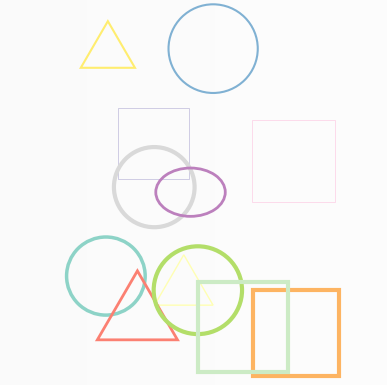[{"shape": "circle", "thickness": 2.5, "radius": 0.51, "center": [0.273, 0.283]}, {"shape": "triangle", "thickness": 1, "radius": 0.44, "center": [0.474, 0.251]}, {"shape": "square", "thickness": 0.5, "radius": 0.46, "center": [0.397, 0.627]}, {"shape": "triangle", "thickness": 2, "radius": 0.6, "center": [0.355, 0.177]}, {"shape": "circle", "thickness": 1.5, "radius": 0.58, "center": [0.55, 0.874]}, {"shape": "square", "thickness": 3, "radius": 0.56, "center": [0.764, 0.136]}, {"shape": "circle", "thickness": 3, "radius": 0.57, "center": [0.511, 0.246]}, {"shape": "square", "thickness": 0.5, "radius": 0.53, "center": [0.757, 0.581]}, {"shape": "circle", "thickness": 3, "radius": 0.52, "center": [0.398, 0.514]}, {"shape": "oval", "thickness": 2, "radius": 0.45, "center": [0.492, 0.501]}, {"shape": "square", "thickness": 3, "radius": 0.58, "center": [0.627, 0.15]}, {"shape": "triangle", "thickness": 1.5, "radius": 0.4, "center": [0.278, 0.864]}]